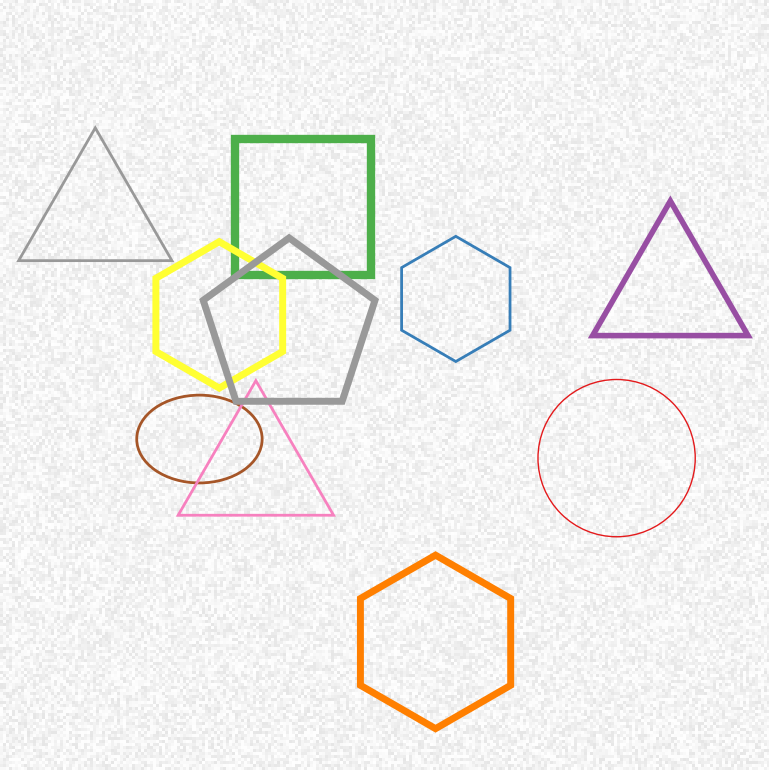[{"shape": "circle", "thickness": 0.5, "radius": 0.51, "center": [0.801, 0.405]}, {"shape": "hexagon", "thickness": 1, "radius": 0.41, "center": [0.592, 0.612]}, {"shape": "square", "thickness": 3, "radius": 0.44, "center": [0.394, 0.731]}, {"shape": "triangle", "thickness": 2, "radius": 0.58, "center": [0.871, 0.622]}, {"shape": "hexagon", "thickness": 2.5, "radius": 0.56, "center": [0.566, 0.166]}, {"shape": "hexagon", "thickness": 2.5, "radius": 0.48, "center": [0.285, 0.591]}, {"shape": "oval", "thickness": 1, "radius": 0.41, "center": [0.259, 0.43]}, {"shape": "triangle", "thickness": 1, "radius": 0.58, "center": [0.332, 0.389]}, {"shape": "pentagon", "thickness": 2.5, "radius": 0.59, "center": [0.375, 0.574]}, {"shape": "triangle", "thickness": 1, "radius": 0.57, "center": [0.124, 0.719]}]